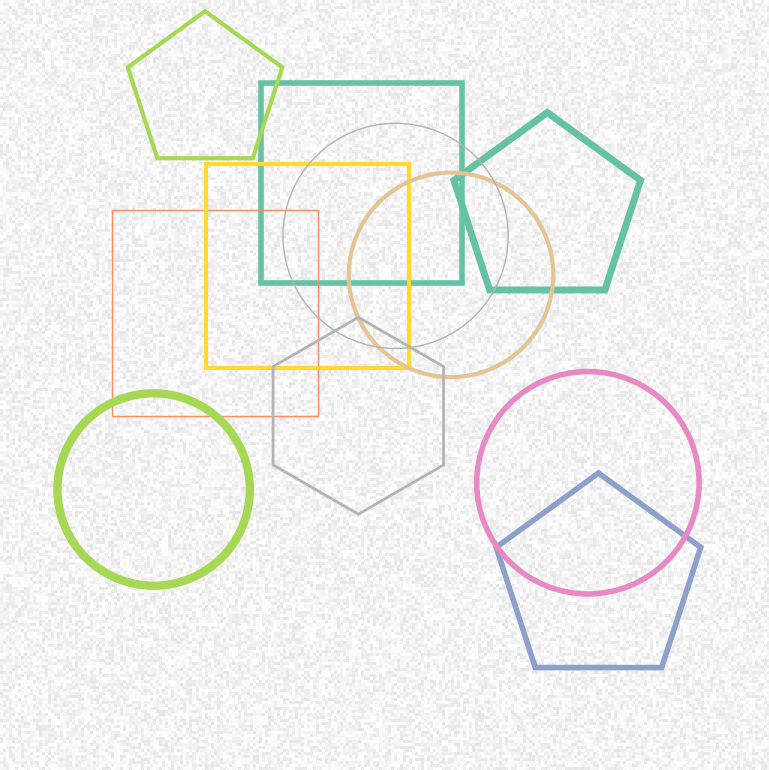[{"shape": "pentagon", "thickness": 2.5, "radius": 0.64, "center": [0.711, 0.726]}, {"shape": "square", "thickness": 2, "radius": 0.65, "center": [0.469, 0.763]}, {"shape": "square", "thickness": 0.5, "radius": 0.67, "center": [0.279, 0.593]}, {"shape": "pentagon", "thickness": 2, "radius": 0.7, "center": [0.777, 0.246]}, {"shape": "circle", "thickness": 2, "radius": 0.72, "center": [0.764, 0.373]}, {"shape": "pentagon", "thickness": 1.5, "radius": 0.53, "center": [0.266, 0.88]}, {"shape": "circle", "thickness": 3, "radius": 0.62, "center": [0.2, 0.364]}, {"shape": "square", "thickness": 1.5, "radius": 0.66, "center": [0.399, 0.654]}, {"shape": "circle", "thickness": 1.5, "radius": 0.66, "center": [0.586, 0.643]}, {"shape": "circle", "thickness": 0.5, "radius": 0.73, "center": [0.514, 0.694]}, {"shape": "hexagon", "thickness": 1, "radius": 0.64, "center": [0.465, 0.46]}]